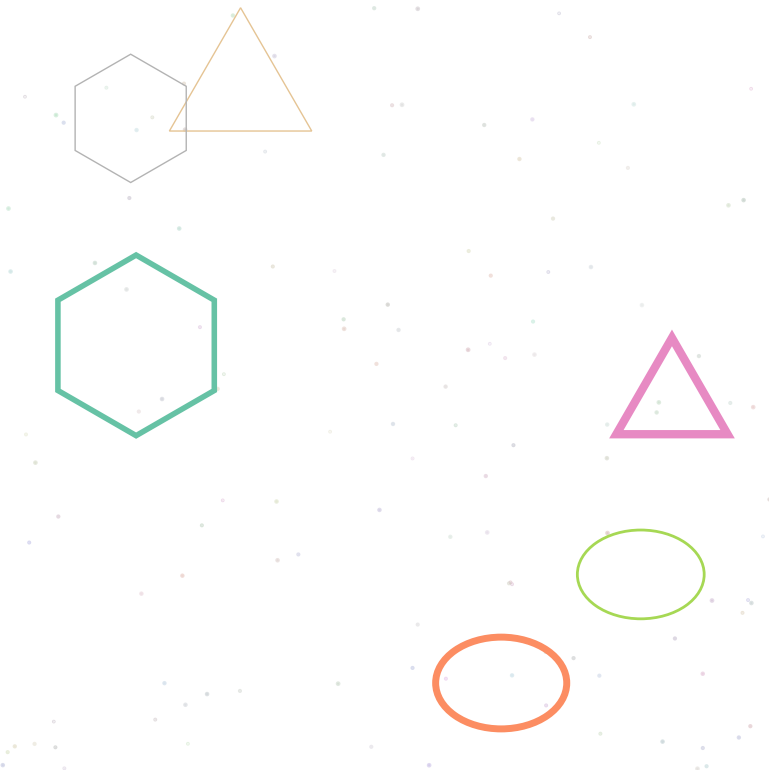[{"shape": "hexagon", "thickness": 2, "radius": 0.59, "center": [0.177, 0.551]}, {"shape": "oval", "thickness": 2.5, "radius": 0.43, "center": [0.651, 0.113]}, {"shape": "triangle", "thickness": 3, "radius": 0.42, "center": [0.873, 0.478]}, {"shape": "oval", "thickness": 1, "radius": 0.41, "center": [0.832, 0.254]}, {"shape": "triangle", "thickness": 0.5, "radius": 0.53, "center": [0.312, 0.883]}, {"shape": "hexagon", "thickness": 0.5, "radius": 0.42, "center": [0.17, 0.846]}]